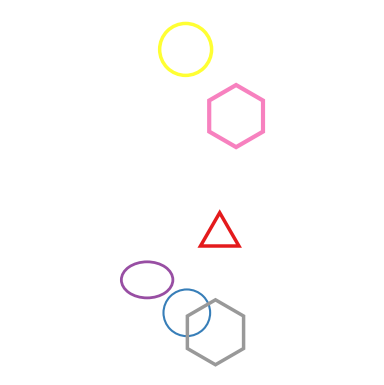[{"shape": "triangle", "thickness": 2.5, "radius": 0.29, "center": [0.571, 0.39]}, {"shape": "circle", "thickness": 1.5, "radius": 0.3, "center": [0.485, 0.188]}, {"shape": "oval", "thickness": 2, "radius": 0.33, "center": [0.382, 0.273]}, {"shape": "circle", "thickness": 2.5, "radius": 0.34, "center": [0.482, 0.872]}, {"shape": "hexagon", "thickness": 3, "radius": 0.4, "center": [0.613, 0.699]}, {"shape": "hexagon", "thickness": 2.5, "radius": 0.42, "center": [0.56, 0.137]}]